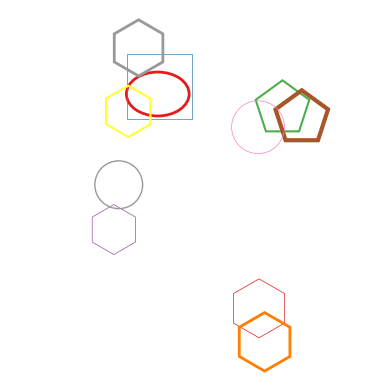[{"shape": "hexagon", "thickness": 0.5, "radius": 0.38, "center": [0.673, 0.199]}, {"shape": "oval", "thickness": 2, "radius": 0.41, "center": [0.41, 0.756]}, {"shape": "square", "thickness": 0.5, "radius": 0.42, "center": [0.415, 0.774]}, {"shape": "pentagon", "thickness": 1.5, "radius": 0.37, "center": [0.734, 0.718]}, {"shape": "hexagon", "thickness": 0.5, "radius": 0.32, "center": [0.296, 0.404]}, {"shape": "hexagon", "thickness": 2, "radius": 0.38, "center": [0.687, 0.112]}, {"shape": "hexagon", "thickness": 1.5, "radius": 0.33, "center": [0.333, 0.711]}, {"shape": "pentagon", "thickness": 3, "radius": 0.36, "center": [0.784, 0.694]}, {"shape": "circle", "thickness": 0.5, "radius": 0.34, "center": [0.67, 0.67]}, {"shape": "circle", "thickness": 1, "radius": 0.31, "center": [0.308, 0.52]}, {"shape": "hexagon", "thickness": 2, "radius": 0.36, "center": [0.36, 0.876]}]